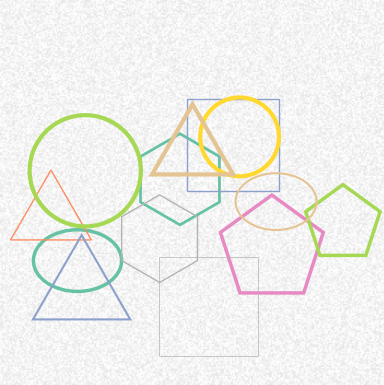[{"shape": "oval", "thickness": 2.5, "radius": 0.57, "center": [0.201, 0.323]}, {"shape": "hexagon", "thickness": 2, "radius": 0.59, "center": [0.467, 0.534]}, {"shape": "triangle", "thickness": 1, "radius": 0.61, "center": [0.132, 0.437]}, {"shape": "triangle", "thickness": 1.5, "radius": 0.73, "center": [0.212, 0.243]}, {"shape": "square", "thickness": 1, "radius": 0.6, "center": [0.604, 0.624]}, {"shape": "pentagon", "thickness": 2.5, "radius": 0.7, "center": [0.706, 0.353]}, {"shape": "circle", "thickness": 3, "radius": 0.72, "center": [0.221, 0.556]}, {"shape": "pentagon", "thickness": 2.5, "radius": 0.51, "center": [0.891, 0.419]}, {"shape": "circle", "thickness": 3, "radius": 0.51, "center": [0.622, 0.644]}, {"shape": "triangle", "thickness": 3, "radius": 0.61, "center": [0.5, 0.608]}, {"shape": "oval", "thickness": 1.5, "radius": 0.53, "center": [0.717, 0.476]}, {"shape": "hexagon", "thickness": 1, "radius": 0.57, "center": [0.415, 0.38]}, {"shape": "square", "thickness": 0.5, "radius": 0.65, "center": [0.541, 0.203]}]